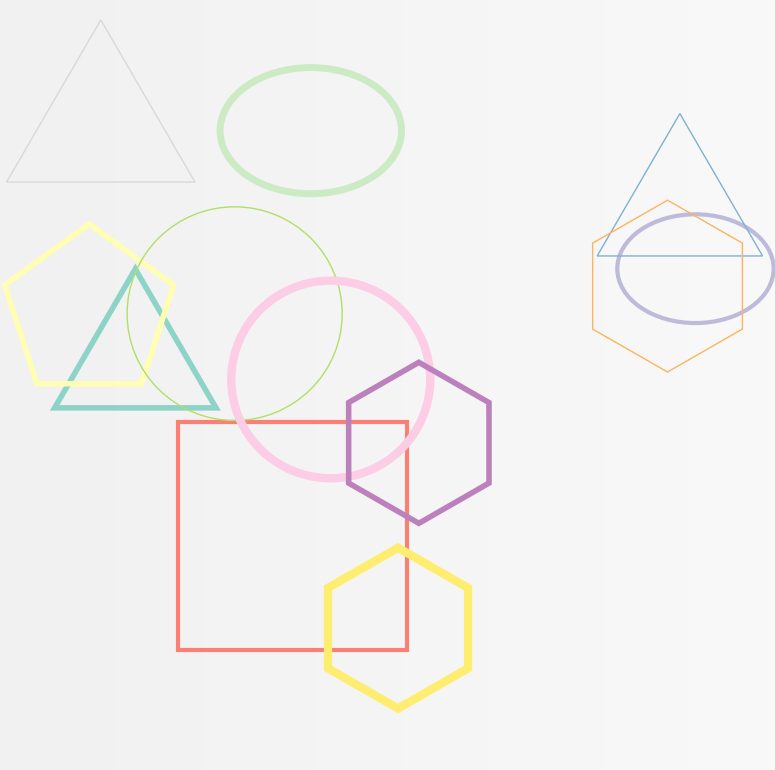[{"shape": "triangle", "thickness": 2, "radius": 0.6, "center": [0.175, 0.53]}, {"shape": "pentagon", "thickness": 2, "radius": 0.57, "center": [0.115, 0.594]}, {"shape": "oval", "thickness": 1.5, "radius": 0.5, "center": [0.897, 0.651]}, {"shape": "square", "thickness": 1.5, "radius": 0.74, "center": [0.377, 0.304]}, {"shape": "triangle", "thickness": 0.5, "radius": 0.62, "center": [0.877, 0.729]}, {"shape": "hexagon", "thickness": 0.5, "radius": 0.56, "center": [0.861, 0.628]}, {"shape": "circle", "thickness": 0.5, "radius": 0.69, "center": [0.303, 0.593]}, {"shape": "circle", "thickness": 3, "radius": 0.64, "center": [0.427, 0.507]}, {"shape": "triangle", "thickness": 0.5, "radius": 0.7, "center": [0.13, 0.834]}, {"shape": "hexagon", "thickness": 2, "radius": 0.52, "center": [0.54, 0.425]}, {"shape": "oval", "thickness": 2.5, "radius": 0.59, "center": [0.401, 0.83]}, {"shape": "hexagon", "thickness": 3, "radius": 0.52, "center": [0.514, 0.184]}]